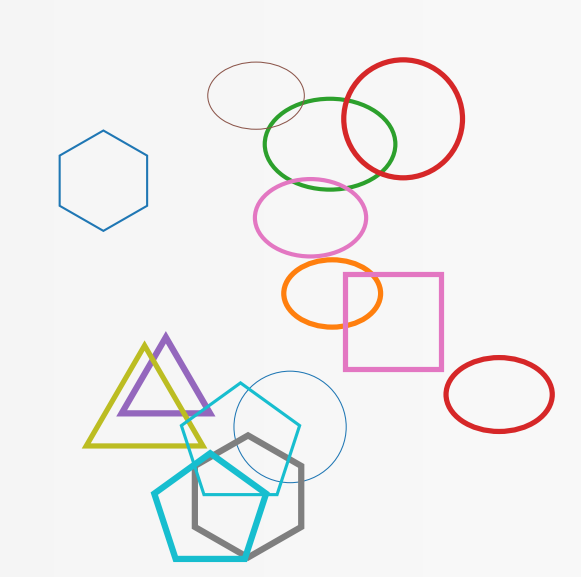[{"shape": "circle", "thickness": 0.5, "radius": 0.48, "center": [0.499, 0.26]}, {"shape": "hexagon", "thickness": 1, "radius": 0.43, "center": [0.178, 0.686]}, {"shape": "oval", "thickness": 2.5, "radius": 0.42, "center": [0.572, 0.491]}, {"shape": "oval", "thickness": 2, "radius": 0.56, "center": [0.568, 0.749]}, {"shape": "oval", "thickness": 2.5, "radius": 0.46, "center": [0.859, 0.316]}, {"shape": "circle", "thickness": 2.5, "radius": 0.51, "center": [0.694, 0.793]}, {"shape": "triangle", "thickness": 3, "radius": 0.44, "center": [0.285, 0.327]}, {"shape": "oval", "thickness": 0.5, "radius": 0.42, "center": [0.441, 0.833]}, {"shape": "square", "thickness": 2.5, "radius": 0.41, "center": [0.676, 0.442]}, {"shape": "oval", "thickness": 2, "radius": 0.48, "center": [0.534, 0.622]}, {"shape": "hexagon", "thickness": 3, "radius": 0.53, "center": [0.427, 0.139]}, {"shape": "triangle", "thickness": 2.5, "radius": 0.58, "center": [0.249, 0.285]}, {"shape": "pentagon", "thickness": 3, "radius": 0.51, "center": [0.362, 0.113]}, {"shape": "pentagon", "thickness": 1.5, "radius": 0.53, "center": [0.414, 0.229]}]